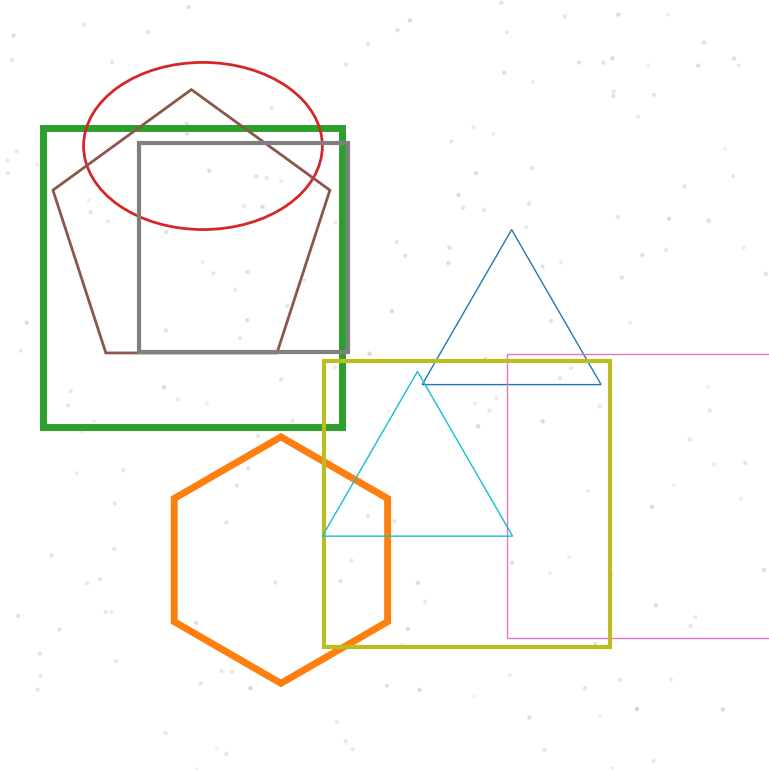[{"shape": "triangle", "thickness": 0.5, "radius": 0.67, "center": [0.664, 0.568]}, {"shape": "hexagon", "thickness": 2.5, "radius": 0.8, "center": [0.365, 0.273]}, {"shape": "square", "thickness": 2.5, "radius": 0.97, "center": [0.25, 0.64]}, {"shape": "oval", "thickness": 1, "radius": 0.78, "center": [0.264, 0.81]}, {"shape": "pentagon", "thickness": 1, "radius": 0.95, "center": [0.249, 0.695]}, {"shape": "square", "thickness": 0.5, "radius": 0.92, "center": [0.842, 0.356]}, {"shape": "square", "thickness": 1.5, "radius": 0.68, "center": [0.316, 0.679]}, {"shape": "square", "thickness": 1.5, "radius": 0.93, "center": [0.607, 0.346]}, {"shape": "triangle", "thickness": 0.5, "radius": 0.71, "center": [0.542, 0.375]}]